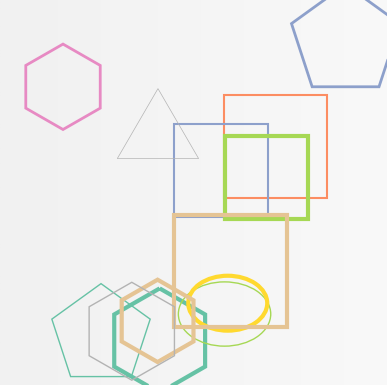[{"shape": "hexagon", "thickness": 3, "radius": 0.68, "center": [0.412, 0.115]}, {"shape": "pentagon", "thickness": 1, "radius": 0.67, "center": [0.261, 0.13]}, {"shape": "square", "thickness": 1.5, "radius": 0.67, "center": [0.711, 0.619]}, {"shape": "square", "thickness": 1.5, "radius": 0.6, "center": [0.57, 0.556]}, {"shape": "pentagon", "thickness": 2, "radius": 0.73, "center": [0.892, 0.893]}, {"shape": "hexagon", "thickness": 2, "radius": 0.55, "center": [0.163, 0.775]}, {"shape": "oval", "thickness": 1, "radius": 0.6, "center": [0.579, 0.184]}, {"shape": "square", "thickness": 3, "radius": 0.54, "center": [0.688, 0.54]}, {"shape": "oval", "thickness": 3, "radius": 0.51, "center": [0.588, 0.212]}, {"shape": "square", "thickness": 3, "radius": 0.73, "center": [0.595, 0.297]}, {"shape": "hexagon", "thickness": 3, "radius": 0.53, "center": [0.407, 0.167]}, {"shape": "triangle", "thickness": 0.5, "radius": 0.61, "center": [0.408, 0.649]}, {"shape": "hexagon", "thickness": 1, "radius": 0.64, "center": [0.34, 0.14]}]